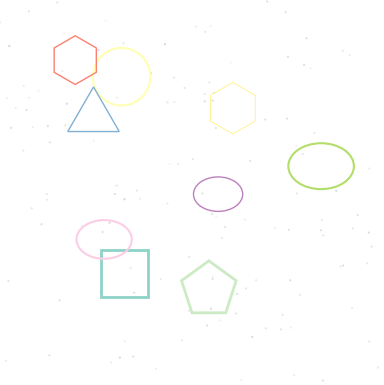[{"shape": "square", "thickness": 2, "radius": 0.3, "center": [0.324, 0.289]}, {"shape": "circle", "thickness": 1.5, "radius": 0.37, "center": [0.316, 0.801]}, {"shape": "hexagon", "thickness": 1, "radius": 0.32, "center": [0.195, 0.844]}, {"shape": "triangle", "thickness": 1, "radius": 0.39, "center": [0.243, 0.697]}, {"shape": "oval", "thickness": 1.5, "radius": 0.43, "center": [0.834, 0.568]}, {"shape": "oval", "thickness": 1.5, "radius": 0.36, "center": [0.271, 0.378]}, {"shape": "oval", "thickness": 1, "radius": 0.32, "center": [0.566, 0.496]}, {"shape": "pentagon", "thickness": 2, "radius": 0.37, "center": [0.542, 0.248]}, {"shape": "hexagon", "thickness": 0.5, "radius": 0.34, "center": [0.605, 0.719]}]